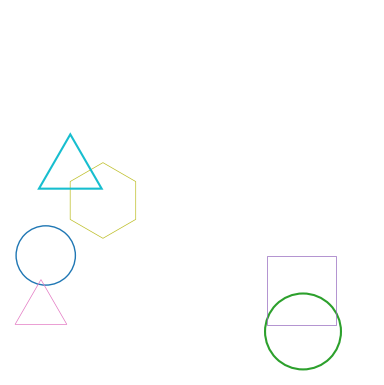[{"shape": "circle", "thickness": 1, "radius": 0.38, "center": [0.119, 0.336]}, {"shape": "circle", "thickness": 1.5, "radius": 0.49, "center": [0.787, 0.139]}, {"shape": "square", "thickness": 0.5, "radius": 0.45, "center": [0.782, 0.245]}, {"shape": "triangle", "thickness": 0.5, "radius": 0.39, "center": [0.106, 0.196]}, {"shape": "hexagon", "thickness": 0.5, "radius": 0.49, "center": [0.267, 0.479]}, {"shape": "triangle", "thickness": 1.5, "radius": 0.47, "center": [0.183, 0.557]}]